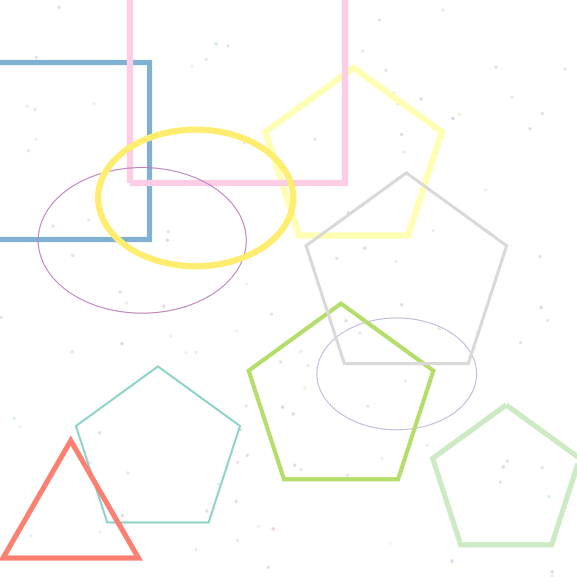[{"shape": "pentagon", "thickness": 1, "radius": 0.75, "center": [0.274, 0.215]}, {"shape": "pentagon", "thickness": 3, "radius": 0.8, "center": [0.612, 0.721]}, {"shape": "oval", "thickness": 0.5, "radius": 0.69, "center": [0.687, 0.352]}, {"shape": "triangle", "thickness": 2.5, "radius": 0.68, "center": [0.123, 0.101]}, {"shape": "square", "thickness": 2.5, "radius": 0.77, "center": [0.105, 0.738]}, {"shape": "pentagon", "thickness": 2, "radius": 0.84, "center": [0.59, 0.305]}, {"shape": "square", "thickness": 3, "radius": 0.93, "center": [0.411, 0.868]}, {"shape": "pentagon", "thickness": 1.5, "radius": 0.91, "center": [0.704, 0.517]}, {"shape": "oval", "thickness": 0.5, "radius": 0.9, "center": [0.246, 0.583]}, {"shape": "pentagon", "thickness": 2.5, "radius": 0.67, "center": [0.877, 0.164]}, {"shape": "oval", "thickness": 3, "radius": 0.84, "center": [0.339, 0.656]}]